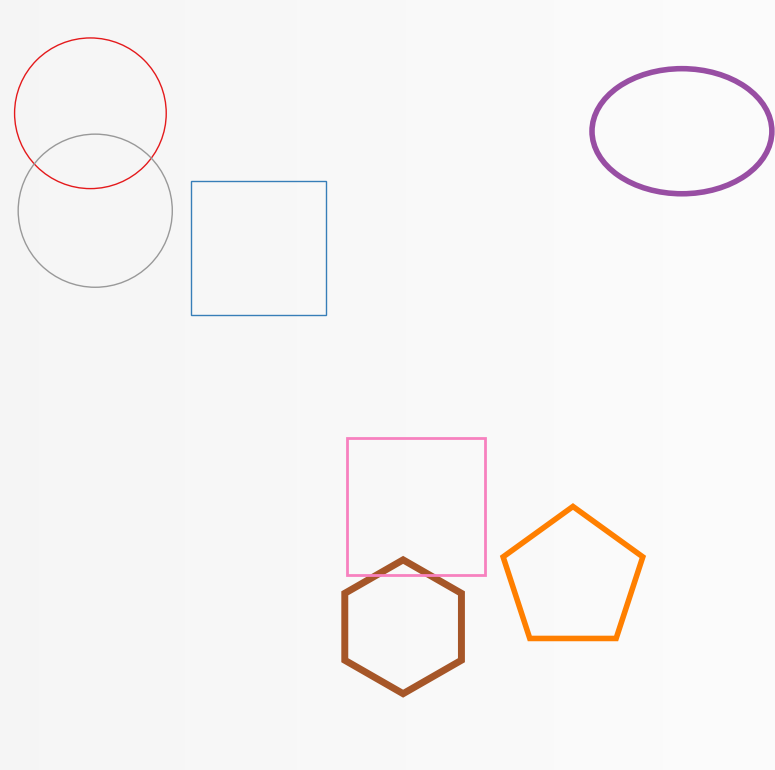[{"shape": "circle", "thickness": 0.5, "radius": 0.49, "center": [0.117, 0.853]}, {"shape": "square", "thickness": 0.5, "radius": 0.43, "center": [0.334, 0.678]}, {"shape": "oval", "thickness": 2, "radius": 0.58, "center": [0.88, 0.83]}, {"shape": "pentagon", "thickness": 2, "radius": 0.47, "center": [0.739, 0.247]}, {"shape": "hexagon", "thickness": 2.5, "radius": 0.43, "center": [0.52, 0.186]}, {"shape": "square", "thickness": 1, "radius": 0.44, "center": [0.537, 0.342]}, {"shape": "circle", "thickness": 0.5, "radius": 0.5, "center": [0.123, 0.726]}]